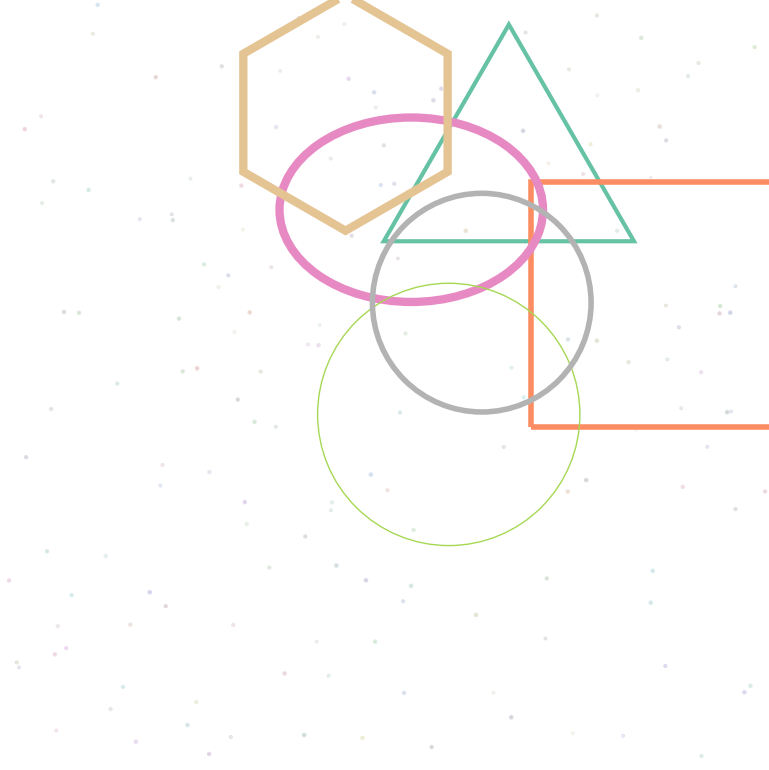[{"shape": "triangle", "thickness": 1.5, "radius": 0.94, "center": [0.661, 0.78]}, {"shape": "square", "thickness": 2, "radius": 0.79, "center": [0.849, 0.604]}, {"shape": "oval", "thickness": 3, "radius": 0.86, "center": [0.534, 0.728]}, {"shape": "circle", "thickness": 0.5, "radius": 0.85, "center": [0.583, 0.462]}, {"shape": "hexagon", "thickness": 3, "radius": 0.77, "center": [0.449, 0.854]}, {"shape": "circle", "thickness": 2, "radius": 0.71, "center": [0.626, 0.607]}]